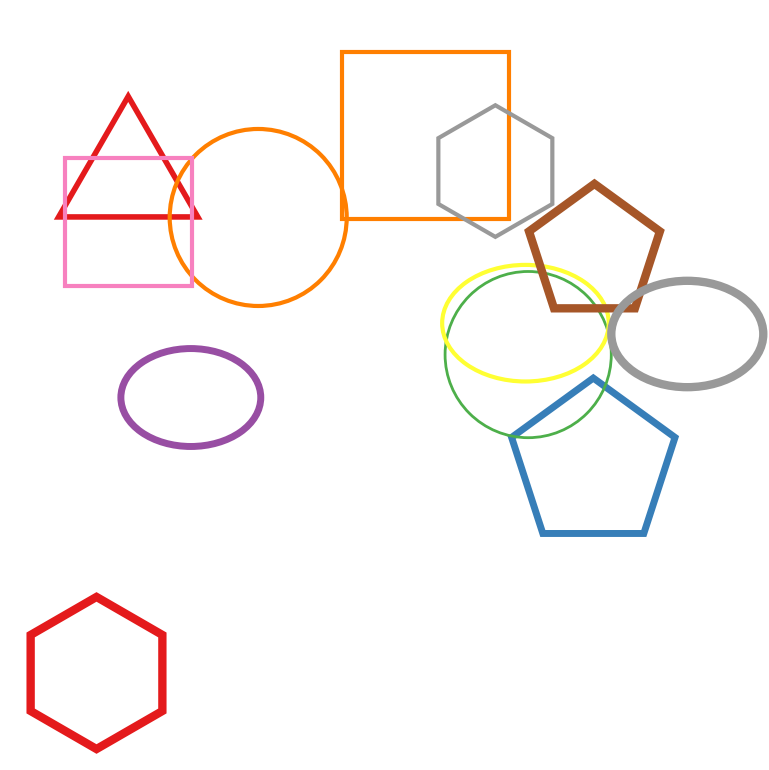[{"shape": "hexagon", "thickness": 3, "radius": 0.49, "center": [0.125, 0.126]}, {"shape": "triangle", "thickness": 2, "radius": 0.52, "center": [0.167, 0.77]}, {"shape": "pentagon", "thickness": 2.5, "radius": 0.56, "center": [0.771, 0.397]}, {"shape": "circle", "thickness": 1, "radius": 0.54, "center": [0.686, 0.539]}, {"shape": "oval", "thickness": 2.5, "radius": 0.45, "center": [0.248, 0.484]}, {"shape": "square", "thickness": 1.5, "radius": 0.54, "center": [0.553, 0.824]}, {"shape": "circle", "thickness": 1.5, "radius": 0.57, "center": [0.335, 0.718]}, {"shape": "oval", "thickness": 1.5, "radius": 0.54, "center": [0.682, 0.58]}, {"shape": "pentagon", "thickness": 3, "radius": 0.45, "center": [0.772, 0.672]}, {"shape": "square", "thickness": 1.5, "radius": 0.41, "center": [0.167, 0.712]}, {"shape": "oval", "thickness": 3, "radius": 0.49, "center": [0.893, 0.566]}, {"shape": "hexagon", "thickness": 1.5, "radius": 0.43, "center": [0.643, 0.778]}]